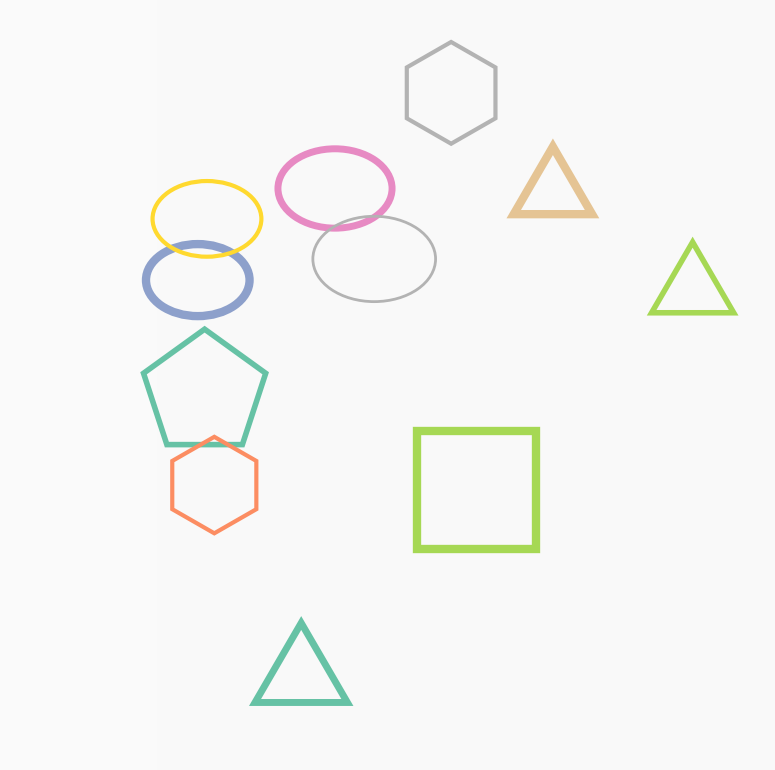[{"shape": "triangle", "thickness": 2.5, "radius": 0.34, "center": [0.389, 0.122]}, {"shape": "pentagon", "thickness": 2, "radius": 0.41, "center": [0.264, 0.49]}, {"shape": "hexagon", "thickness": 1.5, "radius": 0.31, "center": [0.277, 0.37]}, {"shape": "oval", "thickness": 3, "radius": 0.33, "center": [0.255, 0.636]}, {"shape": "oval", "thickness": 2.5, "radius": 0.37, "center": [0.432, 0.755]}, {"shape": "square", "thickness": 3, "radius": 0.38, "center": [0.615, 0.364]}, {"shape": "triangle", "thickness": 2, "radius": 0.31, "center": [0.894, 0.624]}, {"shape": "oval", "thickness": 1.5, "radius": 0.35, "center": [0.267, 0.716]}, {"shape": "triangle", "thickness": 3, "radius": 0.29, "center": [0.713, 0.751]}, {"shape": "oval", "thickness": 1, "radius": 0.4, "center": [0.483, 0.664]}, {"shape": "hexagon", "thickness": 1.5, "radius": 0.33, "center": [0.582, 0.879]}]